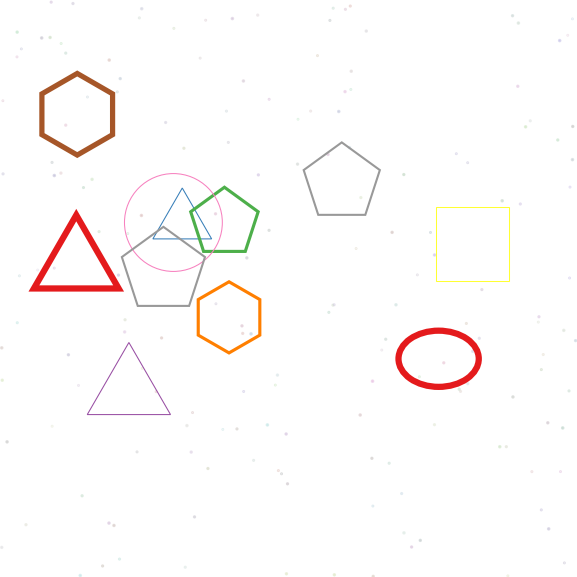[{"shape": "oval", "thickness": 3, "radius": 0.35, "center": [0.76, 0.378]}, {"shape": "triangle", "thickness": 3, "radius": 0.42, "center": [0.132, 0.542]}, {"shape": "triangle", "thickness": 0.5, "radius": 0.29, "center": [0.316, 0.615]}, {"shape": "pentagon", "thickness": 1.5, "radius": 0.31, "center": [0.389, 0.613]}, {"shape": "triangle", "thickness": 0.5, "radius": 0.42, "center": [0.223, 0.323]}, {"shape": "hexagon", "thickness": 1.5, "radius": 0.31, "center": [0.397, 0.45]}, {"shape": "square", "thickness": 0.5, "radius": 0.32, "center": [0.819, 0.577]}, {"shape": "hexagon", "thickness": 2.5, "radius": 0.35, "center": [0.134, 0.801]}, {"shape": "circle", "thickness": 0.5, "radius": 0.42, "center": [0.3, 0.614]}, {"shape": "pentagon", "thickness": 1, "radius": 0.35, "center": [0.592, 0.683]}, {"shape": "pentagon", "thickness": 1, "radius": 0.38, "center": [0.283, 0.531]}]